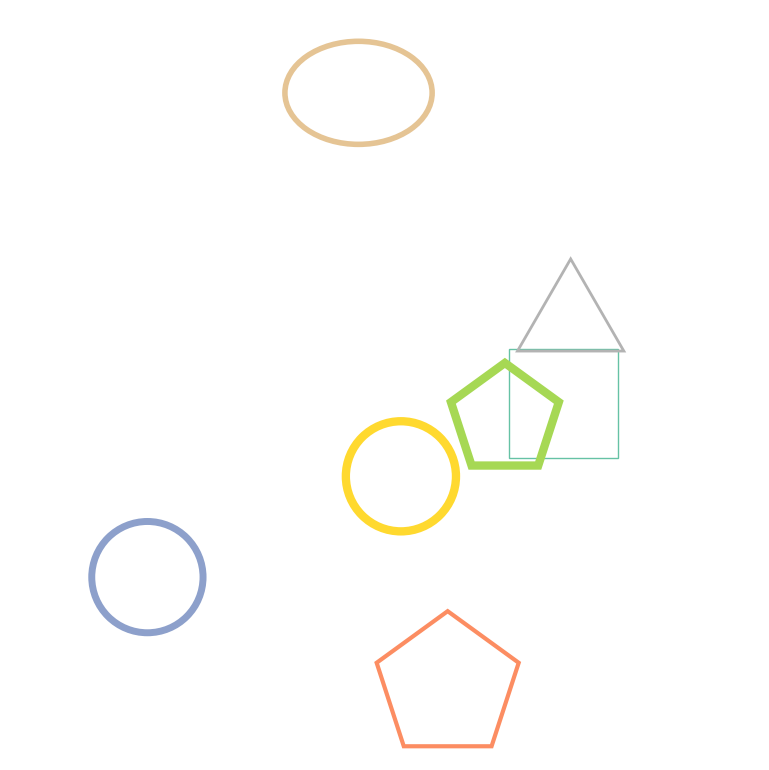[{"shape": "square", "thickness": 0.5, "radius": 0.35, "center": [0.732, 0.476]}, {"shape": "pentagon", "thickness": 1.5, "radius": 0.48, "center": [0.581, 0.109]}, {"shape": "circle", "thickness": 2.5, "radius": 0.36, "center": [0.191, 0.25]}, {"shape": "pentagon", "thickness": 3, "radius": 0.37, "center": [0.656, 0.455]}, {"shape": "circle", "thickness": 3, "radius": 0.36, "center": [0.521, 0.381]}, {"shape": "oval", "thickness": 2, "radius": 0.48, "center": [0.466, 0.879]}, {"shape": "triangle", "thickness": 1, "radius": 0.4, "center": [0.741, 0.584]}]